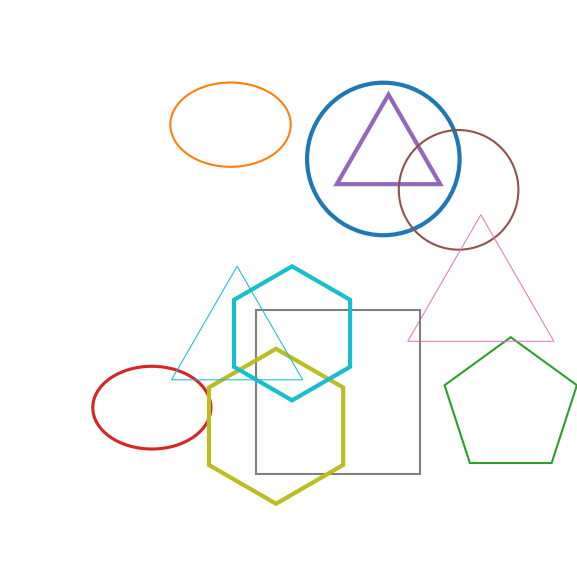[{"shape": "circle", "thickness": 2, "radius": 0.66, "center": [0.664, 0.724]}, {"shape": "oval", "thickness": 1, "radius": 0.52, "center": [0.399, 0.783]}, {"shape": "pentagon", "thickness": 1, "radius": 0.6, "center": [0.884, 0.295]}, {"shape": "oval", "thickness": 1.5, "radius": 0.51, "center": [0.263, 0.293]}, {"shape": "triangle", "thickness": 2, "radius": 0.52, "center": [0.673, 0.732]}, {"shape": "circle", "thickness": 1, "radius": 0.52, "center": [0.794, 0.67]}, {"shape": "triangle", "thickness": 0.5, "radius": 0.73, "center": [0.833, 0.481]}, {"shape": "square", "thickness": 1, "radius": 0.71, "center": [0.585, 0.321]}, {"shape": "hexagon", "thickness": 2, "radius": 0.67, "center": [0.478, 0.261]}, {"shape": "triangle", "thickness": 0.5, "radius": 0.66, "center": [0.411, 0.407]}, {"shape": "hexagon", "thickness": 2, "radius": 0.58, "center": [0.506, 0.422]}]